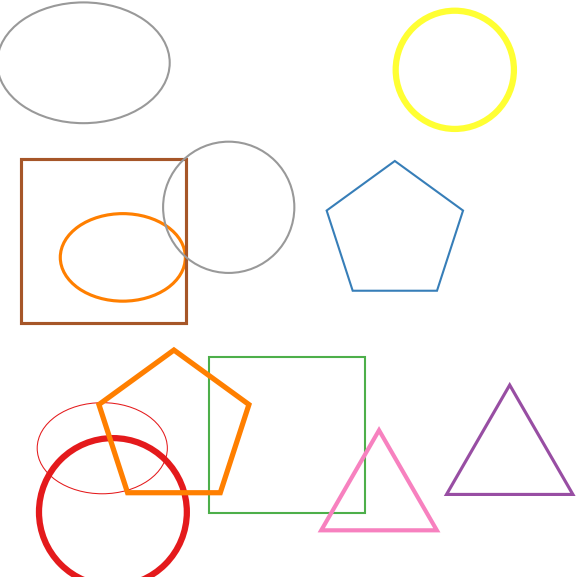[{"shape": "oval", "thickness": 0.5, "radius": 0.56, "center": [0.177, 0.223]}, {"shape": "circle", "thickness": 3, "radius": 0.64, "center": [0.196, 0.112]}, {"shape": "pentagon", "thickness": 1, "radius": 0.62, "center": [0.684, 0.596]}, {"shape": "square", "thickness": 1, "radius": 0.67, "center": [0.497, 0.246]}, {"shape": "triangle", "thickness": 1.5, "radius": 0.63, "center": [0.883, 0.206]}, {"shape": "pentagon", "thickness": 2.5, "radius": 0.68, "center": [0.301, 0.256]}, {"shape": "oval", "thickness": 1.5, "radius": 0.54, "center": [0.213, 0.553]}, {"shape": "circle", "thickness": 3, "radius": 0.51, "center": [0.788, 0.878]}, {"shape": "square", "thickness": 1.5, "radius": 0.71, "center": [0.179, 0.582]}, {"shape": "triangle", "thickness": 2, "radius": 0.58, "center": [0.656, 0.139]}, {"shape": "oval", "thickness": 1, "radius": 0.75, "center": [0.145, 0.89]}, {"shape": "circle", "thickness": 1, "radius": 0.57, "center": [0.396, 0.64]}]